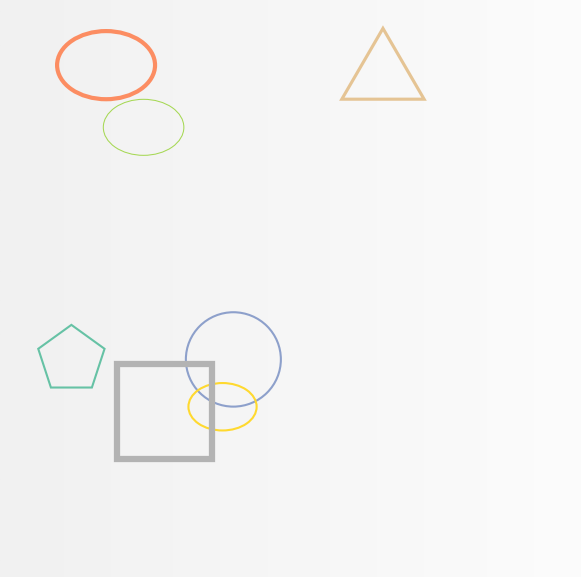[{"shape": "pentagon", "thickness": 1, "radius": 0.3, "center": [0.123, 0.377]}, {"shape": "oval", "thickness": 2, "radius": 0.42, "center": [0.182, 0.886]}, {"shape": "circle", "thickness": 1, "radius": 0.41, "center": [0.401, 0.377]}, {"shape": "oval", "thickness": 0.5, "radius": 0.35, "center": [0.247, 0.779]}, {"shape": "oval", "thickness": 1, "radius": 0.29, "center": [0.383, 0.295]}, {"shape": "triangle", "thickness": 1.5, "radius": 0.41, "center": [0.659, 0.868]}, {"shape": "square", "thickness": 3, "radius": 0.41, "center": [0.283, 0.286]}]